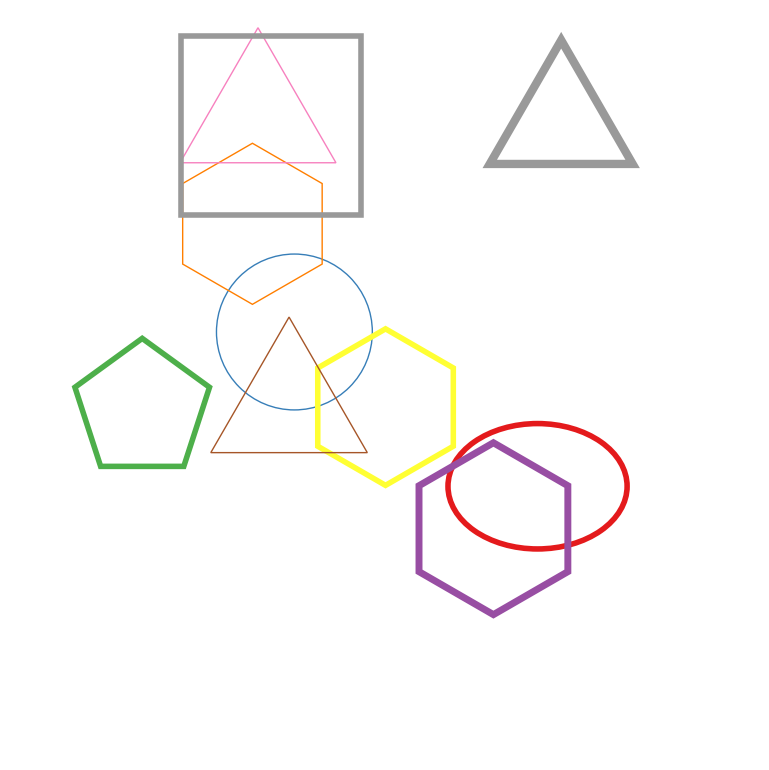[{"shape": "oval", "thickness": 2, "radius": 0.58, "center": [0.698, 0.368]}, {"shape": "circle", "thickness": 0.5, "radius": 0.51, "center": [0.382, 0.569]}, {"shape": "pentagon", "thickness": 2, "radius": 0.46, "center": [0.185, 0.469]}, {"shape": "hexagon", "thickness": 2.5, "radius": 0.56, "center": [0.641, 0.313]}, {"shape": "hexagon", "thickness": 0.5, "radius": 0.52, "center": [0.328, 0.709]}, {"shape": "hexagon", "thickness": 2, "radius": 0.51, "center": [0.501, 0.471]}, {"shape": "triangle", "thickness": 0.5, "radius": 0.59, "center": [0.375, 0.471]}, {"shape": "triangle", "thickness": 0.5, "radius": 0.58, "center": [0.335, 0.847]}, {"shape": "triangle", "thickness": 3, "radius": 0.54, "center": [0.729, 0.841]}, {"shape": "square", "thickness": 2, "radius": 0.58, "center": [0.352, 0.837]}]